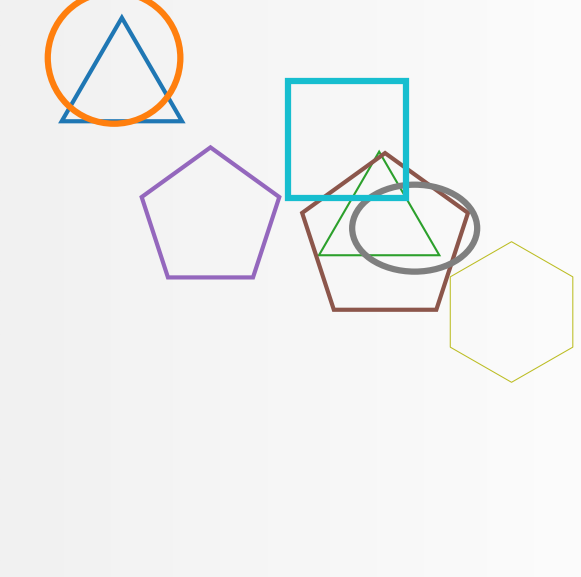[{"shape": "triangle", "thickness": 2, "radius": 0.6, "center": [0.21, 0.849]}, {"shape": "circle", "thickness": 3, "radius": 0.57, "center": [0.196, 0.899]}, {"shape": "triangle", "thickness": 1, "radius": 0.6, "center": [0.652, 0.617]}, {"shape": "pentagon", "thickness": 2, "radius": 0.62, "center": [0.362, 0.619]}, {"shape": "pentagon", "thickness": 2, "radius": 0.75, "center": [0.662, 0.584]}, {"shape": "oval", "thickness": 3, "radius": 0.54, "center": [0.713, 0.604]}, {"shape": "hexagon", "thickness": 0.5, "radius": 0.61, "center": [0.88, 0.459]}, {"shape": "square", "thickness": 3, "radius": 0.51, "center": [0.596, 0.758]}]